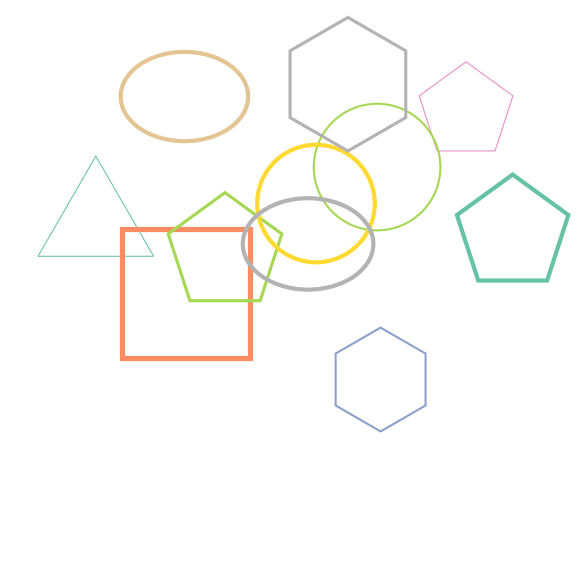[{"shape": "pentagon", "thickness": 2, "radius": 0.51, "center": [0.888, 0.595]}, {"shape": "triangle", "thickness": 0.5, "radius": 0.58, "center": [0.166, 0.613]}, {"shape": "square", "thickness": 2.5, "radius": 0.56, "center": [0.322, 0.491]}, {"shape": "hexagon", "thickness": 1, "radius": 0.45, "center": [0.659, 0.342]}, {"shape": "pentagon", "thickness": 0.5, "radius": 0.43, "center": [0.807, 0.807]}, {"shape": "pentagon", "thickness": 1.5, "radius": 0.52, "center": [0.39, 0.562]}, {"shape": "circle", "thickness": 1, "radius": 0.55, "center": [0.653, 0.71]}, {"shape": "circle", "thickness": 2, "radius": 0.51, "center": [0.547, 0.647]}, {"shape": "oval", "thickness": 2, "radius": 0.55, "center": [0.319, 0.832]}, {"shape": "oval", "thickness": 2, "radius": 0.57, "center": [0.533, 0.577]}, {"shape": "hexagon", "thickness": 1.5, "radius": 0.58, "center": [0.602, 0.853]}]